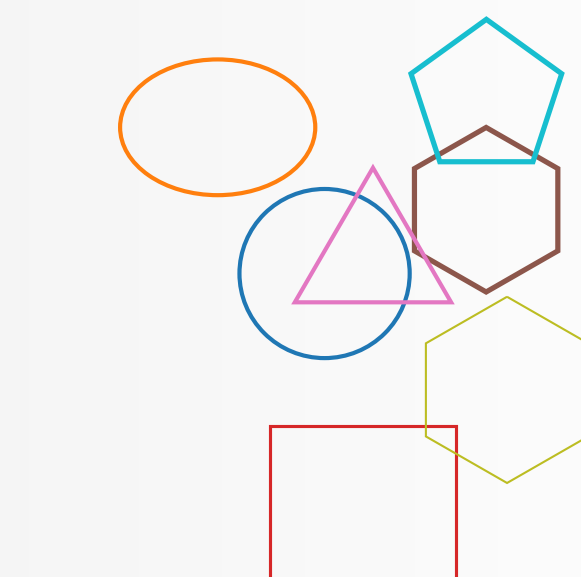[{"shape": "circle", "thickness": 2, "radius": 0.73, "center": [0.558, 0.525]}, {"shape": "oval", "thickness": 2, "radius": 0.84, "center": [0.375, 0.779]}, {"shape": "square", "thickness": 1.5, "radius": 0.8, "center": [0.624, 0.101]}, {"shape": "hexagon", "thickness": 2.5, "radius": 0.71, "center": [0.836, 0.636]}, {"shape": "triangle", "thickness": 2, "radius": 0.78, "center": [0.642, 0.553]}, {"shape": "hexagon", "thickness": 1, "radius": 0.81, "center": [0.872, 0.324]}, {"shape": "pentagon", "thickness": 2.5, "radius": 0.68, "center": [0.837, 0.829]}]